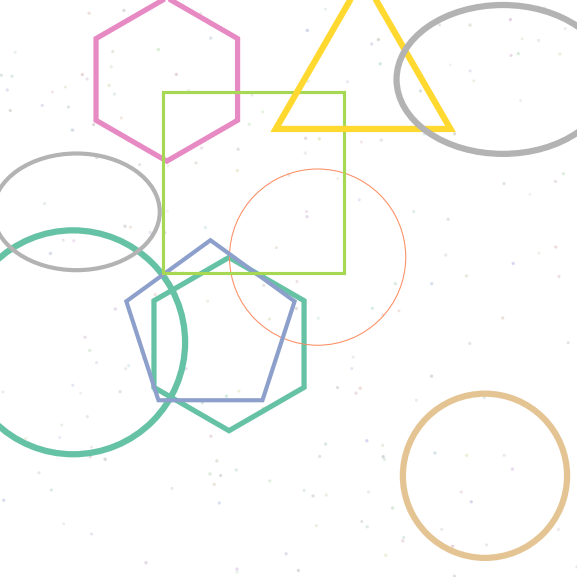[{"shape": "circle", "thickness": 3, "radius": 0.97, "center": [0.127, 0.406]}, {"shape": "hexagon", "thickness": 2.5, "radius": 0.75, "center": [0.397, 0.403]}, {"shape": "circle", "thickness": 0.5, "radius": 0.76, "center": [0.55, 0.554]}, {"shape": "pentagon", "thickness": 2, "radius": 0.77, "center": [0.364, 0.43]}, {"shape": "hexagon", "thickness": 2.5, "radius": 0.71, "center": [0.289, 0.862]}, {"shape": "square", "thickness": 1.5, "radius": 0.78, "center": [0.439, 0.683]}, {"shape": "triangle", "thickness": 3, "radius": 0.87, "center": [0.629, 0.863]}, {"shape": "circle", "thickness": 3, "radius": 0.71, "center": [0.84, 0.175]}, {"shape": "oval", "thickness": 2, "radius": 0.72, "center": [0.132, 0.632]}, {"shape": "oval", "thickness": 3, "radius": 0.92, "center": [0.871, 0.862]}]